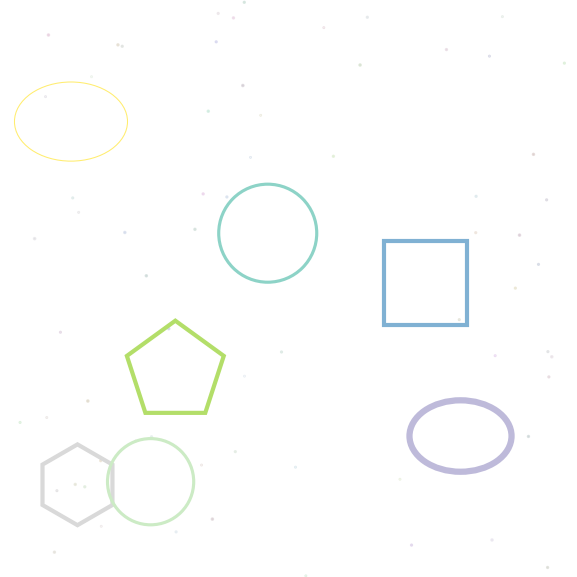[{"shape": "circle", "thickness": 1.5, "radius": 0.42, "center": [0.464, 0.595]}, {"shape": "oval", "thickness": 3, "radius": 0.44, "center": [0.797, 0.244]}, {"shape": "square", "thickness": 2, "radius": 0.36, "center": [0.737, 0.509]}, {"shape": "pentagon", "thickness": 2, "radius": 0.44, "center": [0.304, 0.356]}, {"shape": "hexagon", "thickness": 2, "radius": 0.35, "center": [0.134, 0.16]}, {"shape": "circle", "thickness": 1.5, "radius": 0.37, "center": [0.261, 0.165]}, {"shape": "oval", "thickness": 0.5, "radius": 0.49, "center": [0.123, 0.789]}]